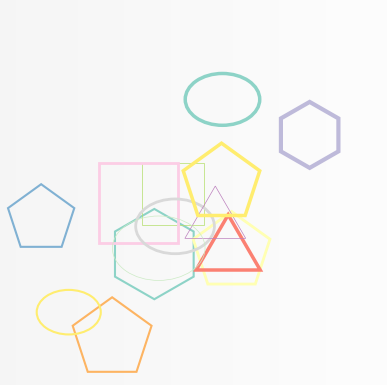[{"shape": "hexagon", "thickness": 1.5, "radius": 0.59, "center": [0.398, 0.34]}, {"shape": "oval", "thickness": 2.5, "radius": 0.48, "center": [0.574, 0.742]}, {"shape": "pentagon", "thickness": 2, "radius": 0.52, "center": [0.598, 0.346]}, {"shape": "hexagon", "thickness": 3, "radius": 0.43, "center": [0.799, 0.65]}, {"shape": "triangle", "thickness": 2.5, "radius": 0.48, "center": [0.589, 0.346]}, {"shape": "pentagon", "thickness": 1.5, "radius": 0.45, "center": [0.106, 0.432]}, {"shape": "pentagon", "thickness": 1.5, "radius": 0.53, "center": [0.289, 0.121]}, {"shape": "square", "thickness": 0.5, "radius": 0.4, "center": [0.446, 0.496]}, {"shape": "square", "thickness": 2, "radius": 0.51, "center": [0.357, 0.473]}, {"shape": "oval", "thickness": 2, "radius": 0.51, "center": [0.452, 0.412]}, {"shape": "triangle", "thickness": 0.5, "radius": 0.45, "center": [0.556, 0.426]}, {"shape": "oval", "thickness": 0.5, "radius": 0.6, "center": [0.41, 0.355]}, {"shape": "oval", "thickness": 1.5, "radius": 0.41, "center": [0.177, 0.189]}, {"shape": "pentagon", "thickness": 2.5, "radius": 0.52, "center": [0.572, 0.524]}]